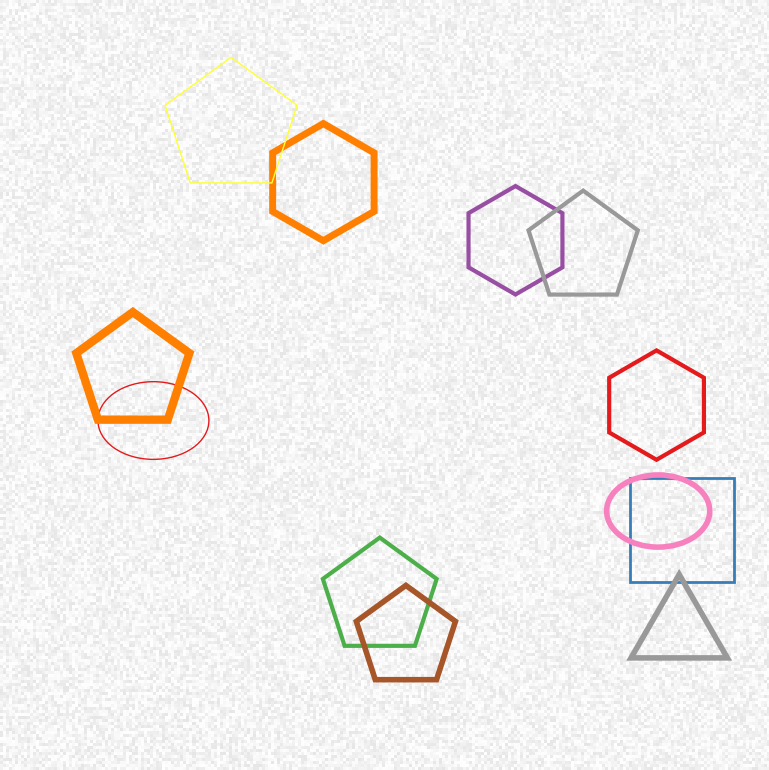[{"shape": "oval", "thickness": 0.5, "radius": 0.36, "center": [0.199, 0.454]}, {"shape": "hexagon", "thickness": 1.5, "radius": 0.36, "center": [0.853, 0.474]}, {"shape": "square", "thickness": 1, "radius": 0.34, "center": [0.886, 0.312]}, {"shape": "pentagon", "thickness": 1.5, "radius": 0.39, "center": [0.493, 0.224]}, {"shape": "hexagon", "thickness": 1.5, "radius": 0.35, "center": [0.669, 0.688]}, {"shape": "pentagon", "thickness": 3, "radius": 0.39, "center": [0.173, 0.517]}, {"shape": "hexagon", "thickness": 2.5, "radius": 0.38, "center": [0.42, 0.763]}, {"shape": "pentagon", "thickness": 0.5, "radius": 0.45, "center": [0.3, 0.835]}, {"shape": "pentagon", "thickness": 2, "radius": 0.34, "center": [0.527, 0.172]}, {"shape": "oval", "thickness": 2, "radius": 0.33, "center": [0.855, 0.336]}, {"shape": "pentagon", "thickness": 1.5, "radius": 0.37, "center": [0.757, 0.678]}, {"shape": "triangle", "thickness": 2, "radius": 0.36, "center": [0.882, 0.182]}]